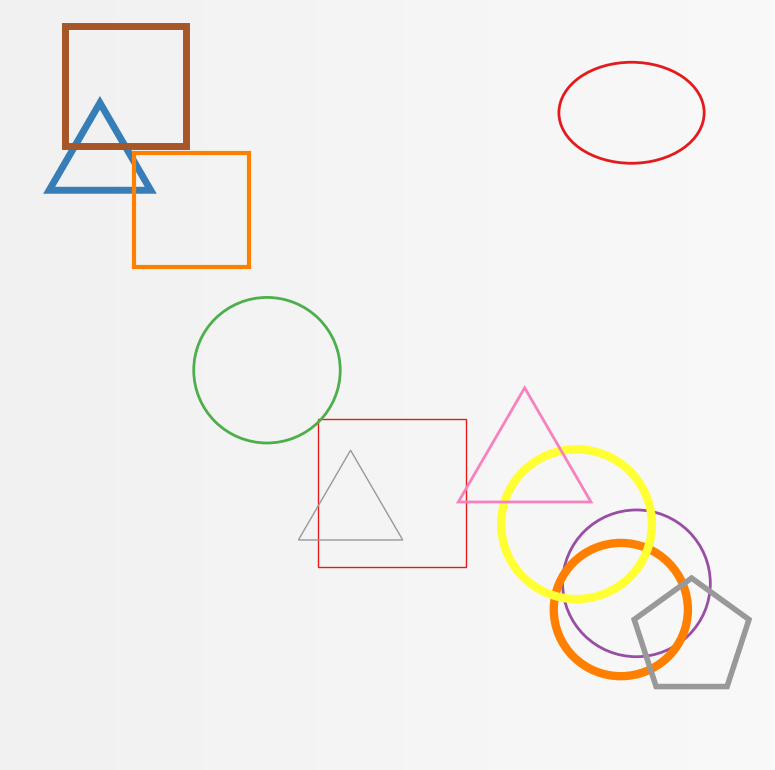[{"shape": "square", "thickness": 0.5, "radius": 0.48, "center": [0.506, 0.36]}, {"shape": "oval", "thickness": 1, "radius": 0.47, "center": [0.815, 0.854]}, {"shape": "triangle", "thickness": 2.5, "radius": 0.38, "center": [0.129, 0.791]}, {"shape": "circle", "thickness": 1, "radius": 0.47, "center": [0.344, 0.519]}, {"shape": "circle", "thickness": 1, "radius": 0.48, "center": [0.821, 0.242]}, {"shape": "square", "thickness": 1.5, "radius": 0.37, "center": [0.247, 0.727]}, {"shape": "circle", "thickness": 3, "radius": 0.43, "center": [0.801, 0.208]}, {"shape": "circle", "thickness": 3, "radius": 0.49, "center": [0.744, 0.319]}, {"shape": "square", "thickness": 2.5, "radius": 0.39, "center": [0.162, 0.888]}, {"shape": "triangle", "thickness": 1, "radius": 0.49, "center": [0.677, 0.397]}, {"shape": "triangle", "thickness": 0.5, "radius": 0.39, "center": [0.452, 0.338]}, {"shape": "pentagon", "thickness": 2, "radius": 0.39, "center": [0.892, 0.171]}]